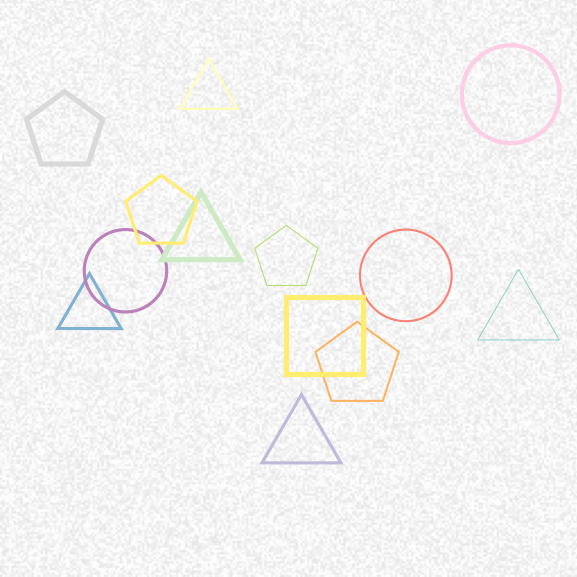[{"shape": "triangle", "thickness": 0.5, "radius": 0.41, "center": [0.898, 0.451]}, {"shape": "triangle", "thickness": 1, "radius": 0.29, "center": [0.361, 0.84]}, {"shape": "triangle", "thickness": 1.5, "radius": 0.39, "center": [0.522, 0.237]}, {"shape": "circle", "thickness": 1, "radius": 0.4, "center": [0.703, 0.522]}, {"shape": "triangle", "thickness": 1.5, "radius": 0.32, "center": [0.155, 0.462]}, {"shape": "pentagon", "thickness": 1, "radius": 0.38, "center": [0.618, 0.366]}, {"shape": "pentagon", "thickness": 0.5, "radius": 0.29, "center": [0.496, 0.551]}, {"shape": "circle", "thickness": 2, "radius": 0.42, "center": [0.884, 0.836]}, {"shape": "pentagon", "thickness": 2.5, "radius": 0.35, "center": [0.112, 0.771]}, {"shape": "circle", "thickness": 1.5, "radius": 0.36, "center": [0.217, 0.53]}, {"shape": "triangle", "thickness": 2.5, "radius": 0.39, "center": [0.348, 0.589]}, {"shape": "square", "thickness": 2.5, "radius": 0.34, "center": [0.562, 0.418]}, {"shape": "pentagon", "thickness": 1.5, "radius": 0.32, "center": [0.279, 0.631]}]